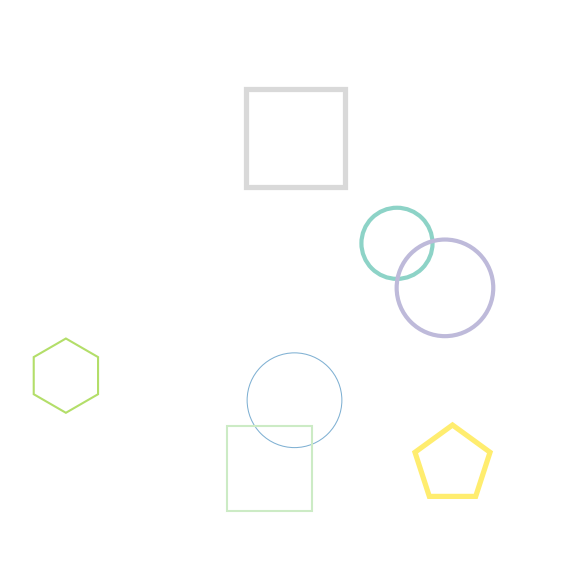[{"shape": "circle", "thickness": 2, "radius": 0.31, "center": [0.687, 0.578]}, {"shape": "circle", "thickness": 2, "radius": 0.42, "center": [0.77, 0.501]}, {"shape": "circle", "thickness": 0.5, "radius": 0.41, "center": [0.51, 0.306]}, {"shape": "hexagon", "thickness": 1, "radius": 0.32, "center": [0.114, 0.349]}, {"shape": "square", "thickness": 2.5, "radius": 0.43, "center": [0.511, 0.76]}, {"shape": "square", "thickness": 1, "radius": 0.37, "center": [0.467, 0.188]}, {"shape": "pentagon", "thickness": 2.5, "radius": 0.34, "center": [0.784, 0.195]}]